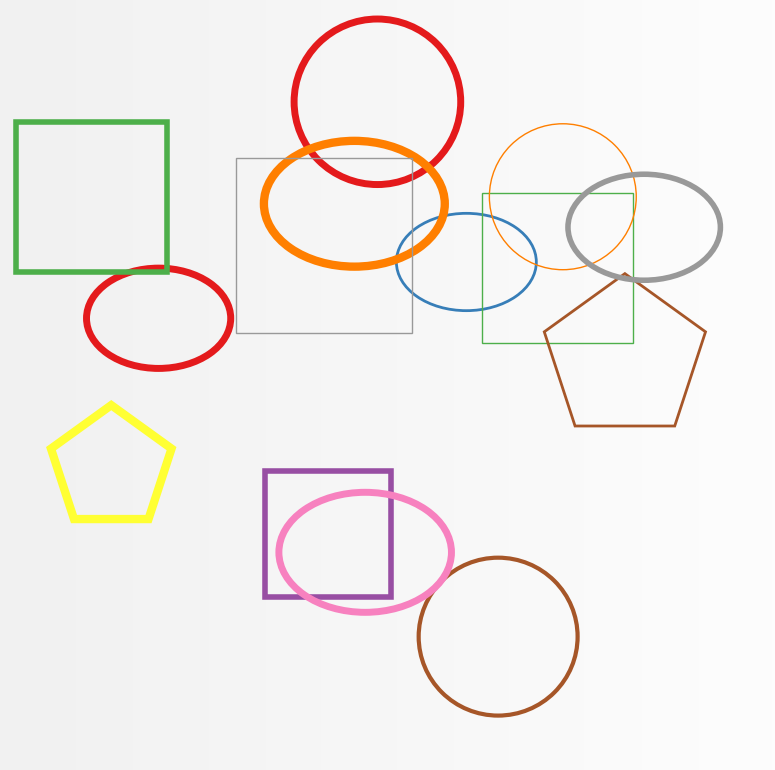[{"shape": "oval", "thickness": 2.5, "radius": 0.47, "center": [0.205, 0.587]}, {"shape": "circle", "thickness": 2.5, "radius": 0.54, "center": [0.487, 0.868]}, {"shape": "oval", "thickness": 1, "radius": 0.45, "center": [0.602, 0.66]}, {"shape": "square", "thickness": 2, "radius": 0.49, "center": [0.118, 0.745]}, {"shape": "square", "thickness": 0.5, "radius": 0.49, "center": [0.719, 0.652]}, {"shape": "square", "thickness": 2, "radius": 0.41, "center": [0.423, 0.306]}, {"shape": "oval", "thickness": 3, "radius": 0.58, "center": [0.457, 0.735]}, {"shape": "circle", "thickness": 0.5, "radius": 0.47, "center": [0.726, 0.744]}, {"shape": "pentagon", "thickness": 3, "radius": 0.41, "center": [0.144, 0.392]}, {"shape": "circle", "thickness": 1.5, "radius": 0.51, "center": [0.643, 0.173]}, {"shape": "pentagon", "thickness": 1, "radius": 0.55, "center": [0.806, 0.535]}, {"shape": "oval", "thickness": 2.5, "radius": 0.56, "center": [0.471, 0.283]}, {"shape": "oval", "thickness": 2, "radius": 0.49, "center": [0.831, 0.705]}, {"shape": "square", "thickness": 0.5, "radius": 0.57, "center": [0.418, 0.681]}]